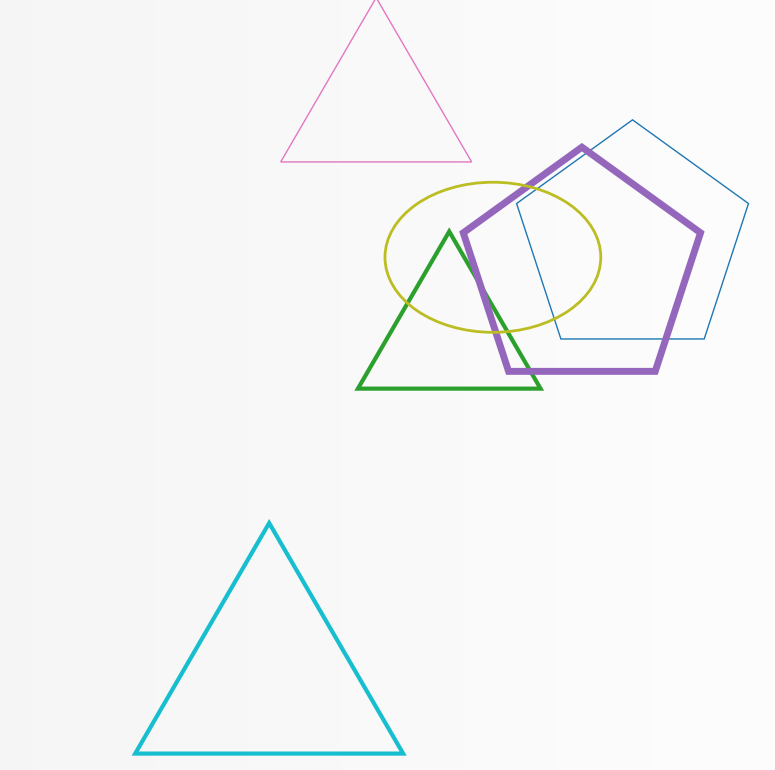[{"shape": "pentagon", "thickness": 0.5, "radius": 0.79, "center": [0.816, 0.687]}, {"shape": "triangle", "thickness": 1.5, "radius": 0.68, "center": [0.58, 0.563]}, {"shape": "pentagon", "thickness": 2.5, "radius": 0.8, "center": [0.751, 0.648]}, {"shape": "triangle", "thickness": 0.5, "radius": 0.71, "center": [0.485, 0.861]}, {"shape": "oval", "thickness": 1, "radius": 0.7, "center": [0.636, 0.666]}, {"shape": "triangle", "thickness": 1.5, "radius": 1.0, "center": [0.347, 0.121]}]